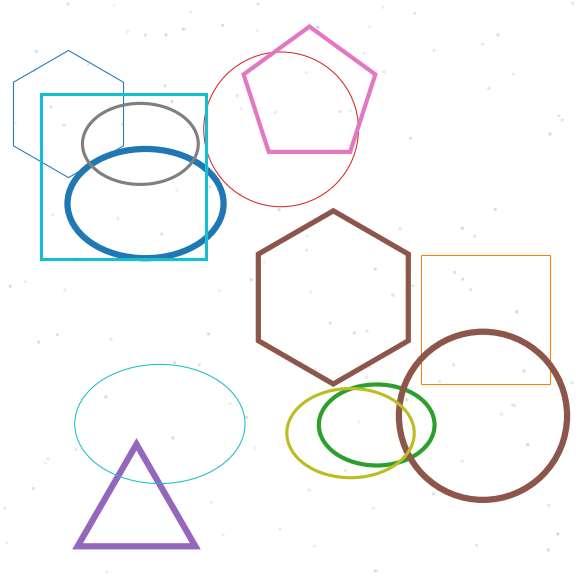[{"shape": "oval", "thickness": 3, "radius": 0.68, "center": [0.252, 0.647]}, {"shape": "hexagon", "thickness": 0.5, "radius": 0.55, "center": [0.119, 0.802]}, {"shape": "square", "thickness": 0.5, "radius": 0.56, "center": [0.841, 0.445]}, {"shape": "oval", "thickness": 2, "radius": 0.5, "center": [0.652, 0.263]}, {"shape": "circle", "thickness": 0.5, "radius": 0.67, "center": [0.487, 0.775]}, {"shape": "triangle", "thickness": 3, "radius": 0.59, "center": [0.236, 0.112]}, {"shape": "hexagon", "thickness": 2.5, "radius": 0.75, "center": [0.577, 0.484]}, {"shape": "circle", "thickness": 3, "radius": 0.73, "center": [0.836, 0.279]}, {"shape": "pentagon", "thickness": 2, "radius": 0.6, "center": [0.536, 0.833]}, {"shape": "oval", "thickness": 1.5, "radius": 0.5, "center": [0.243, 0.75]}, {"shape": "oval", "thickness": 1.5, "radius": 0.55, "center": [0.607, 0.249]}, {"shape": "oval", "thickness": 0.5, "radius": 0.74, "center": [0.277, 0.265]}, {"shape": "square", "thickness": 1.5, "radius": 0.71, "center": [0.214, 0.693]}]